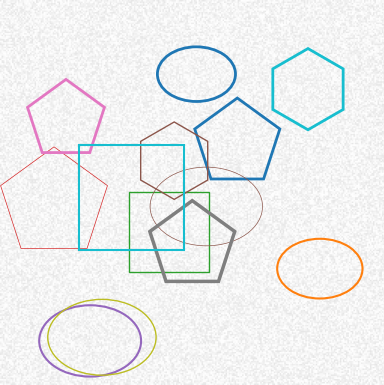[{"shape": "pentagon", "thickness": 2, "radius": 0.58, "center": [0.616, 0.629]}, {"shape": "oval", "thickness": 2, "radius": 0.51, "center": [0.51, 0.807]}, {"shape": "oval", "thickness": 1.5, "radius": 0.55, "center": [0.831, 0.302]}, {"shape": "square", "thickness": 1, "radius": 0.52, "center": [0.439, 0.397]}, {"shape": "pentagon", "thickness": 0.5, "radius": 0.73, "center": [0.14, 0.473]}, {"shape": "oval", "thickness": 1.5, "radius": 0.66, "center": [0.234, 0.115]}, {"shape": "oval", "thickness": 0.5, "radius": 0.73, "center": [0.536, 0.464]}, {"shape": "hexagon", "thickness": 1, "radius": 0.5, "center": [0.452, 0.583]}, {"shape": "pentagon", "thickness": 2, "radius": 0.53, "center": [0.171, 0.689]}, {"shape": "pentagon", "thickness": 2.5, "radius": 0.58, "center": [0.499, 0.363]}, {"shape": "oval", "thickness": 1, "radius": 0.7, "center": [0.265, 0.124]}, {"shape": "square", "thickness": 1.5, "radius": 0.68, "center": [0.342, 0.486]}, {"shape": "hexagon", "thickness": 2, "radius": 0.53, "center": [0.8, 0.768]}]